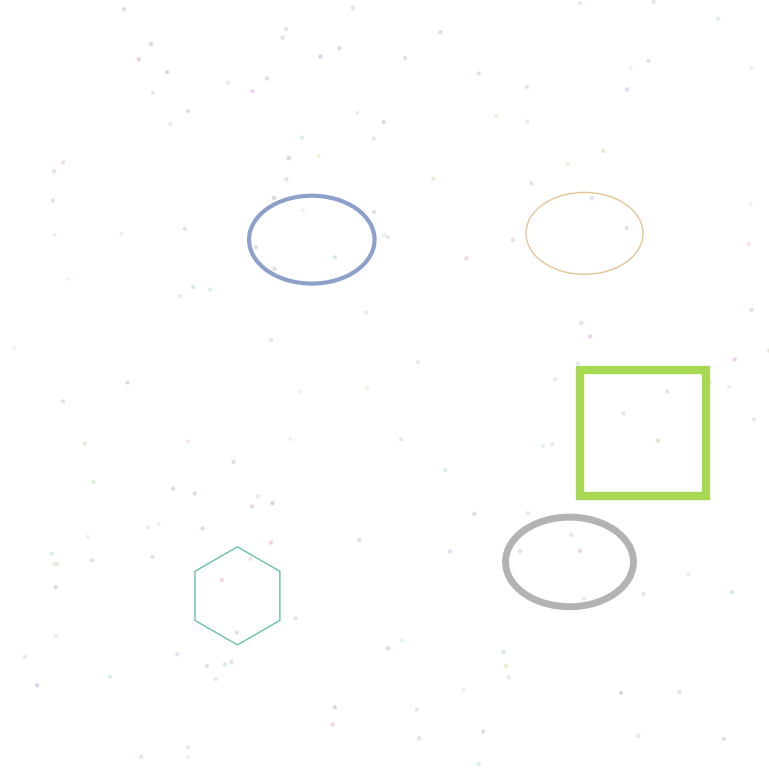[{"shape": "hexagon", "thickness": 0.5, "radius": 0.32, "center": [0.308, 0.226]}, {"shape": "oval", "thickness": 1.5, "radius": 0.41, "center": [0.405, 0.689]}, {"shape": "square", "thickness": 3, "radius": 0.41, "center": [0.835, 0.438]}, {"shape": "oval", "thickness": 0.5, "radius": 0.38, "center": [0.759, 0.697]}, {"shape": "oval", "thickness": 2.5, "radius": 0.42, "center": [0.74, 0.27]}]